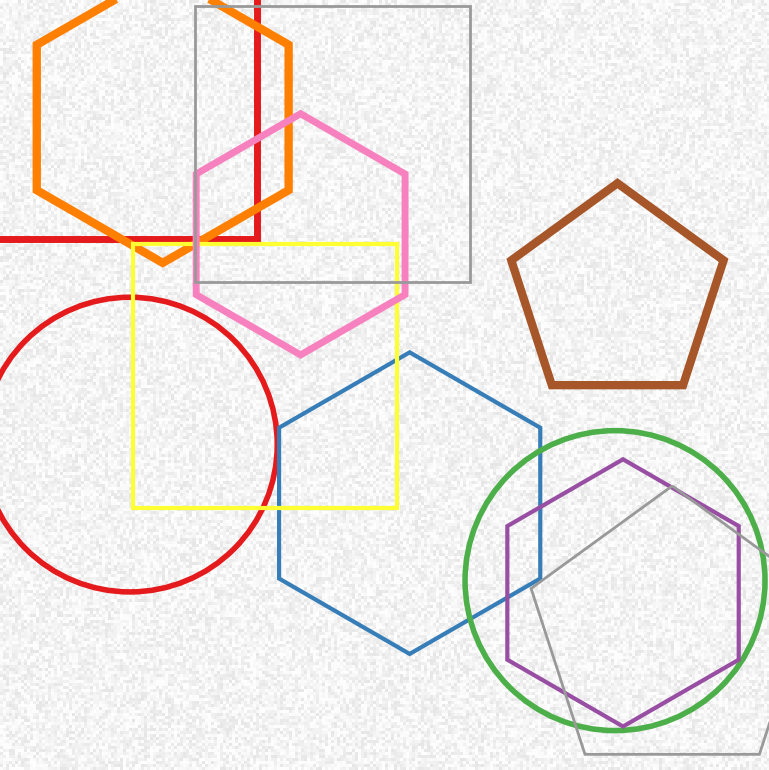[{"shape": "square", "thickness": 2.5, "radius": 1.0, "center": [0.135, 0.89]}, {"shape": "circle", "thickness": 2, "radius": 0.96, "center": [0.169, 0.423]}, {"shape": "hexagon", "thickness": 1.5, "radius": 0.98, "center": [0.532, 0.347]}, {"shape": "circle", "thickness": 2, "radius": 0.97, "center": [0.799, 0.246]}, {"shape": "hexagon", "thickness": 1.5, "radius": 0.87, "center": [0.809, 0.23]}, {"shape": "hexagon", "thickness": 3, "radius": 0.94, "center": [0.211, 0.847]}, {"shape": "square", "thickness": 1.5, "radius": 0.86, "center": [0.344, 0.511]}, {"shape": "pentagon", "thickness": 3, "radius": 0.72, "center": [0.802, 0.617]}, {"shape": "hexagon", "thickness": 2.5, "radius": 0.78, "center": [0.39, 0.696]}, {"shape": "square", "thickness": 1, "radius": 0.9, "center": [0.432, 0.813]}, {"shape": "pentagon", "thickness": 1, "radius": 0.96, "center": [0.873, 0.176]}]